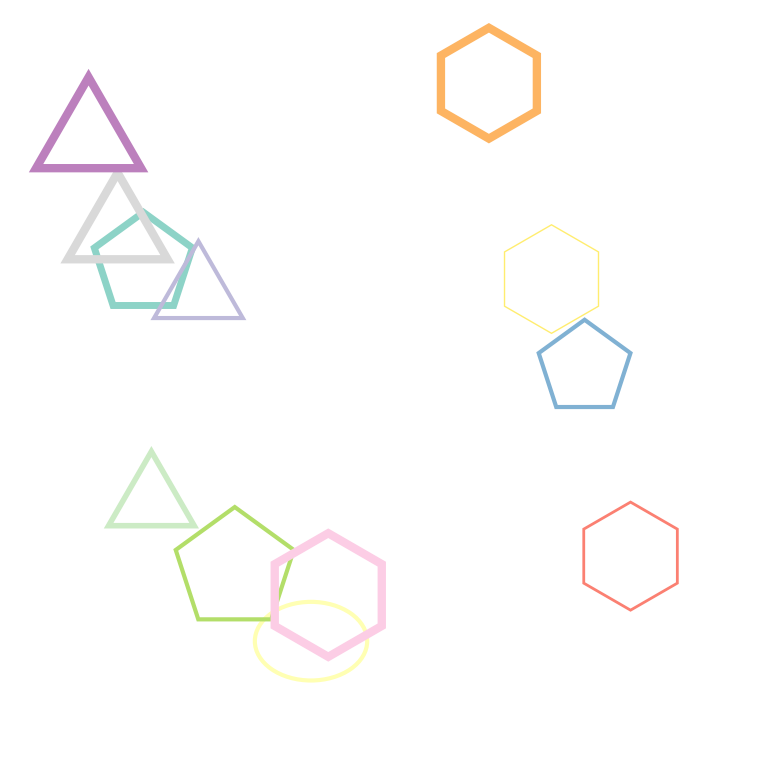[{"shape": "pentagon", "thickness": 2.5, "radius": 0.33, "center": [0.186, 0.657]}, {"shape": "oval", "thickness": 1.5, "radius": 0.36, "center": [0.404, 0.167]}, {"shape": "triangle", "thickness": 1.5, "radius": 0.33, "center": [0.258, 0.62]}, {"shape": "hexagon", "thickness": 1, "radius": 0.35, "center": [0.819, 0.278]}, {"shape": "pentagon", "thickness": 1.5, "radius": 0.31, "center": [0.759, 0.522]}, {"shape": "hexagon", "thickness": 3, "radius": 0.36, "center": [0.635, 0.892]}, {"shape": "pentagon", "thickness": 1.5, "radius": 0.4, "center": [0.305, 0.261]}, {"shape": "hexagon", "thickness": 3, "radius": 0.4, "center": [0.426, 0.227]}, {"shape": "triangle", "thickness": 3, "radius": 0.37, "center": [0.153, 0.701]}, {"shape": "triangle", "thickness": 3, "radius": 0.39, "center": [0.115, 0.821]}, {"shape": "triangle", "thickness": 2, "radius": 0.32, "center": [0.197, 0.349]}, {"shape": "hexagon", "thickness": 0.5, "radius": 0.35, "center": [0.716, 0.638]}]